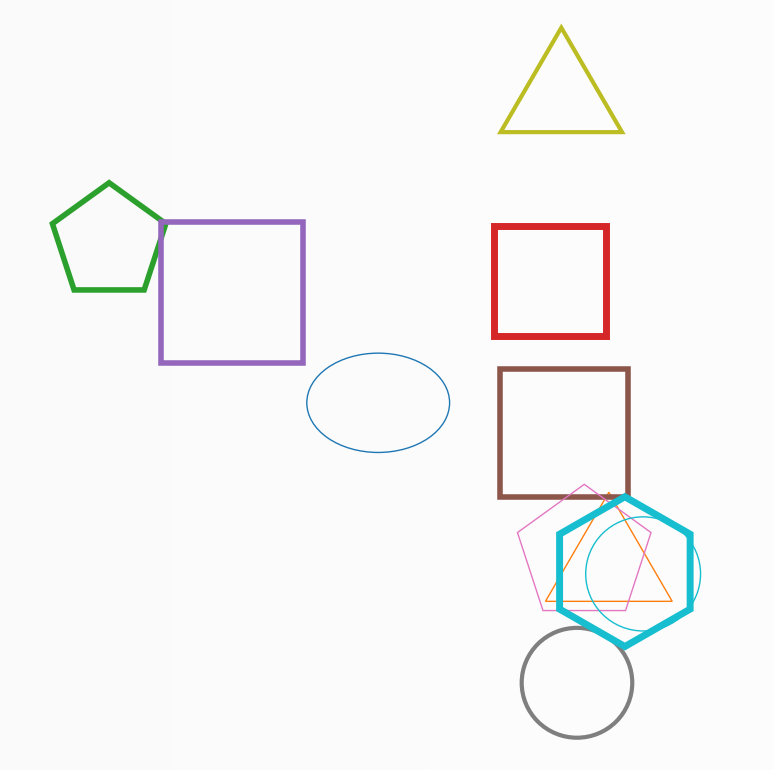[{"shape": "oval", "thickness": 0.5, "radius": 0.46, "center": [0.488, 0.477]}, {"shape": "triangle", "thickness": 0.5, "radius": 0.47, "center": [0.786, 0.266]}, {"shape": "pentagon", "thickness": 2, "radius": 0.38, "center": [0.141, 0.686]}, {"shape": "square", "thickness": 2.5, "radius": 0.36, "center": [0.71, 0.635]}, {"shape": "square", "thickness": 2, "radius": 0.46, "center": [0.299, 0.621]}, {"shape": "square", "thickness": 2, "radius": 0.41, "center": [0.728, 0.437]}, {"shape": "pentagon", "thickness": 0.5, "radius": 0.45, "center": [0.754, 0.28]}, {"shape": "circle", "thickness": 1.5, "radius": 0.36, "center": [0.744, 0.113]}, {"shape": "triangle", "thickness": 1.5, "radius": 0.45, "center": [0.724, 0.874]}, {"shape": "circle", "thickness": 0.5, "radius": 0.37, "center": [0.83, 0.255]}, {"shape": "hexagon", "thickness": 2.5, "radius": 0.49, "center": [0.806, 0.258]}]